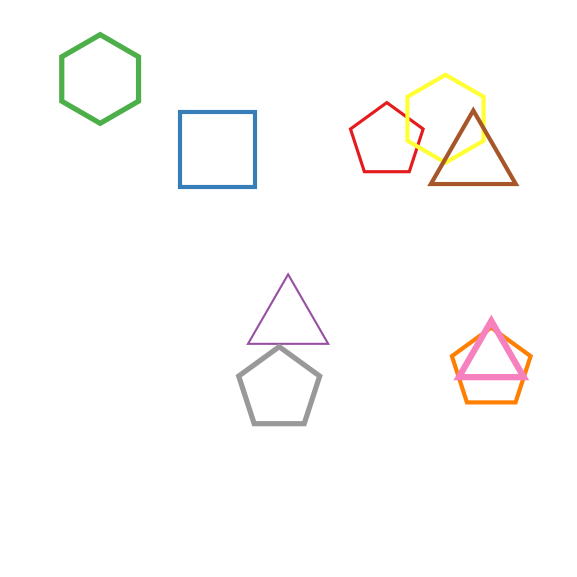[{"shape": "pentagon", "thickness": 1.5, "radius": 0.33, "center": [0.67, 0.755]}, {"shape": "square", "thickness": 2, "radius": 0.33, "center": [0.377, 0.74]}, {"shape": "hexagon", "thickness": 2.5, "radius": 0.38, "center": [0.173, 0.862]}, {"shape": "triangle", "thickness": 1, "radius": 0.4, "center": [0.499, 0.444]}, {"shape": "pentagon", "thickness": 2, "radius": 0.36, "center": [0.851, 0.36]}, {"shape": "hexagon", "thickness": 2, "radius": 0.38, "center": [0.771, 0.793]}, {"shape": "triangle", "thickness": 2, "radius": 0.42, "center": [0.82, 0.723]}, {"shape": "triangle", "thickness": 3, "radius": 0.32, "center": [0.851, 0.379]}, {"shape": "pentagon", "thickness": 2.5, "radius": 0.37, "center": [0.483, 0.325]}]